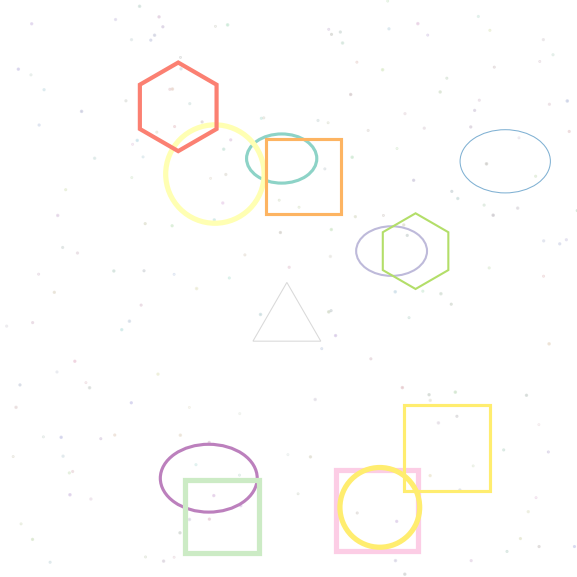[{"shape": "oval", "thickness": 1.5, "radius": 0.3, "center": [0.488, 0.725]}, {"shape": "circle", "thickness": 2.5, "radius": 0.43, "center": [0.372, 0.698]}, {"shape": "oval", "thickness": 1, "radius": 0.31, "center": [0.678, 0.564]}, {"shape": "hexagon", "thickness": 2, "radius": 0.38, "center": [0.309, 0.814]}, {"shape": "oval", "thickness": 0.5, "radius": 0.39, "center": [0.875, 0.72]}, {"shape": "square", "thickness": 1.5, "radius": 0.32, "center": [0.525, 0.693]}, {"shape": "hexagon", "thickness": 1, "radius": 0.33, "center": [0.72, 0.564]}, {"shape": "square", "thickness": 2.5, "radius": 0.35, "center": [0.653, 0.115]}, {"shape": "triangle", "thickness": 0.5, "radius": 0.34, "center": [0.497, 0.442]}, {"shape": "oval", "thickness": 1.5, "radius": 0.42, "center": [0.361, 0.171]}, {"shape": "square", "thickness": 2.5, "radius": 0.32, "center": [0.385, 0.105]}, {"shape": "circle", "thickness": 2.5, "radius": 0.35, "center": [0.658, 0.121]}, {"shape": "square", "thickness": 1.5, "radius": 0.37, "center": [0.774, 0.223]}]